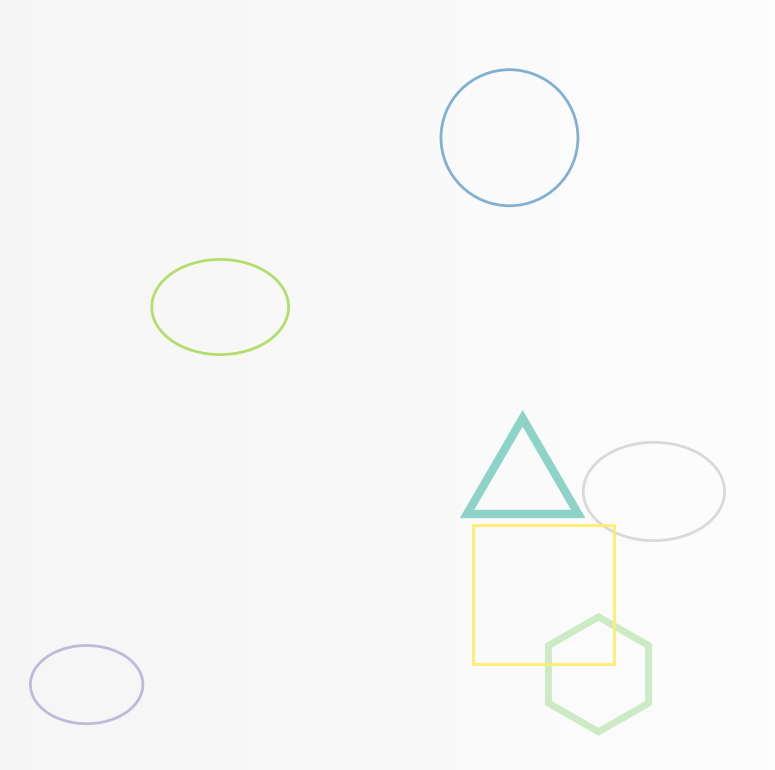[{"shape": "triangle", "thickness": 3, "radius": 0.41, "center": [0.674, 0.374]}, {"shape": "oval", "thickness": 1, "radius": 0.36, "center": [0.112, 0.111]}, {"shape": "circle", "thickness": 1, "radius": 0.44, "center": [0.657, 0.821]}, {"shape": "oval", "thickness": 1, "radius": 0.44, "center": [0.284, 0.601]}, {"shape": "oval", "thickness": 1, "radius": 0.46, "center": [0.844, 0.362]}, {"shape": "hexagon", "thickness": 2.5, "radius": 0.37, "center": [0.772, 0.124]}, {"shape": "square", "thickness": 1, "radius": 0.45, "center": [0.701, 0.228]}]